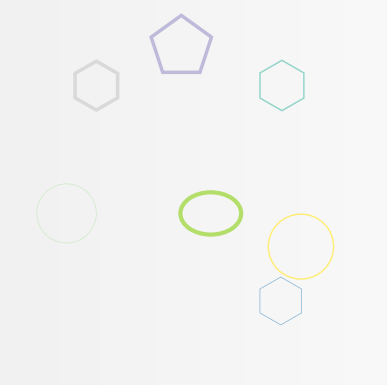[{"shape": "hexagon", "thickness": 1, "radius": 0.33, "center": [0.728, 0.778]}, {"shape": "pentagon", "thickness": 2.5, "radius": 0.41, "center": [0.468, 0.878]}, {"shape": "hexagon", "thickness": 0.5, "radius": 0.31, "center": [0.725, 0.218]}, {"shape": "oval", "thickness": 3, "radius": 0.39, "center": [0.544, 0.446]}, {"shape": "hexagon", "thickness": 2.5, "radius": 0.32, "center": [0.249, 0.778]}, {"shape": "circle", "thickness": 0.5, "radius": 0.38, "center": [0.172, 0.446]}, {"shape": "circle", "thickness": 1, "radius": 0.42, "center": [0.777, 0.359]}]